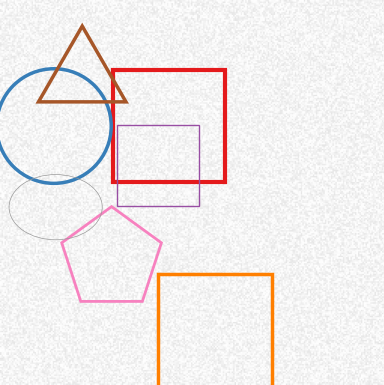[{"shape": "square", "thickness": 3, "radius": 0.73, "center": [0.439, 0.673]}, {"shape": "circle", "thickness": 2.5, "radius": 0.74, "center": [0.14, 0.673]}, {"shape": "square", "thickness": 1, "radius": 0.53, "center": [0.41, 0.57]}, {"shape": "square", "thickness": 2.5, "radius": 0.74, "center": [0.558, 0.14]}, {"shape": "triangle", "thickness": 2.5, "radius": 0.66, "center": [0.214, 0.801]}, {"shape": "pentagon", "thickness": 2, "radius": 0.68, "center": [0.29, 0.327]}, {"shape": "oval", "thickness": 0.5, "radius": 0.6, "center": [0.145, 0.462]}]